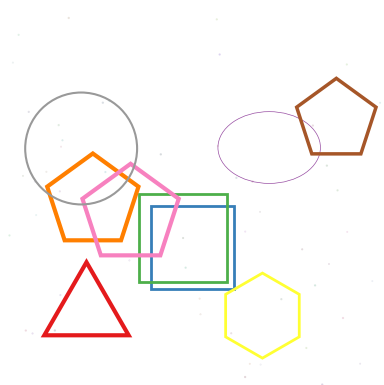[{"shape": "triangle", "thickness": 3, "radius": 0.63, "center": [0.225, 0.192]}, {"shape": "square", "thickness": 2, "radius": 0.54, "center": [0.501, 0.357]}, {"shape": "square", "thickness": 2, "radius": 0.57, "center": [0.476, 0.382]}, {"shape": "oval", "thickness": 0.5, "radius": 0.67, "center": [0.699, 0.617]}, {"shape": "pentagon", "thickness": 3, "radius": 0.62, "center": [0.241, 0.477]}, {"shape": "hexagon", "thickness": 2, "radius": 0.55, "center": [0.682, 0.18]}, {"shape": "pentagon", "thickness": 2.5, "radius": 0.54, "center": [0.874, 0.688]}, {"shape": "pentagon", "thickness": 3, "radius": 0.66, "center": [0.339, 0.443]}, {"shape": "circle", "thickness": 1.5, "radius": 0.73, "center": [0.211, 0.614]}]